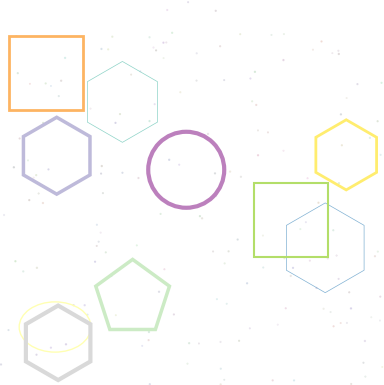[{"shape": "hexagon", "thickness": 0.5, "radius": 0.53, "center": [0.318, 0.735]}, {"shape": "oval", "thickness": 1, "radius": 0.47, "center": [0.143, 0.151]}, {"shape": "hexagon", "thickness": 2.5, "radius": 0.5, "center": [0.147, 0.596]}, {"shape": "hexagon", "thickness": 0.5, "radius": 0.58, "center": [0.845, 0.356]}, {"shape": "square", "thickness": 2, "radius": 0.48, "center": [0.12, 0.809]}, {"shape": "square", "thickness": 1.5, "radius": 0.48, "center": [0.755, 0.428]}, {"shape": "hexagon", "thickness": 3, "radius": 0.48, "center": [0.151, 0.11]}, {"shape": "circle", "thickness": 3, "radius": 0.49, "center": [0.484, 0.559]}, {"shape": "pentagon", "thickness": 2.5, "radius": 0.5, "center": [0.344, 0.226]}, {"shape": "hexagon", "thickness": 2, "radius": 0.46, "center": [0.899, 0.598]}]